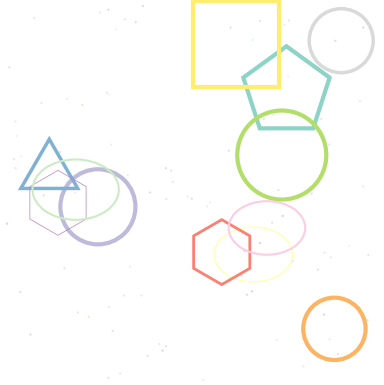[{"shape": "pentagon", "thickness": 3, "radius": 0.59, "center": [0.744, 0.762]}, {"shape": "oval", "thickness": 1, "radius": 0.51, "center": [0.658, 0.339]}, {"shape": "circle", "thickness": 3, "radius": 0.49, "center": [0.254, 0.463]}, {"shape": "hexagon", "thickness": 2, "radius": 0.42, "center": [0.576, 0.345]}, {"shape": "triangle", "thickness": 2.5, "radius": 0.43, "center": [0.128, 0.553]}, {"shape": "circle", "thickness": 3, "radius": 0.41, "center": [0.869, 0.146]}, {"shape": "circle", "thickness": 3, "radius": 0.58, "center": [0.732, 0.597]}, {"shape": "oval", "thickness": 1.5, "radius": 0.5, "center": [0.693, 0.408]}, {"shape": "circle", "thickness": 2.5, "radius": 0.42, "center": [0.886, 0.894]}, {"shape": "hexagon", "thickness": 0.5, "radius": 0.42, "center": [0.151, 0.473]}, {"shape": "oval", "thickness": 1.5, "radius": 0.56, "center": [0.197, 0.507]}, {"shape": "square", "thickness": 3, "radius": 0.56, "center": [0.612, 0.885]}]